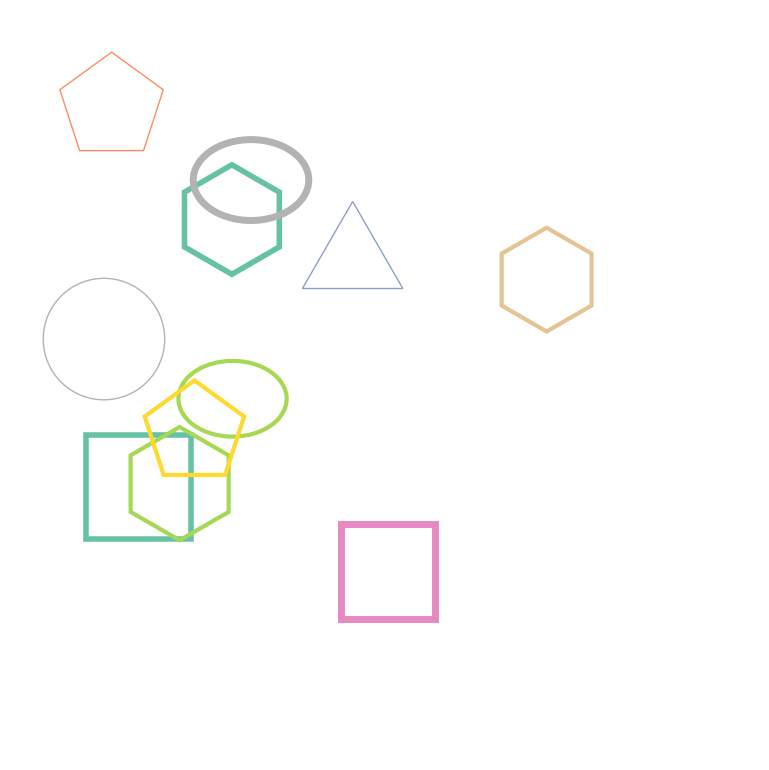[{"shape": "square", "thickness": 2, "radius": 0.34, "center": [0.18, 0.367]}, {"shape": "hexagon", "thickness": 2, "radius": 0.36, "center": [0.301, 0.715]}, {"shape": "pentagon", "thickness": 0.5, "radius": 0.35, "center": [0.145, 0.862]}, {"shape": "triangle", "thickness": 0.5, "radius": 0.38, "center": [0.458, 0.663]}, {"shape": "square", "thickness": 2.5, "radius": 0.31, "center": [0.504, 0.258]}, {"shape": "oval", "thickness": 1.5, "radius": 0.35, "center": [0.302, 0.482]}, {"shape": "hexagon", "thickness": 1.5, "radius": 0.37, "center": [0.233, 0.372]}, {"shape": "pentagon", "thickness": 1.5, "radius": 0.34, "center": [0.252, 0.438]}, {"shape": "hexagon", "thickness": 1.5, "radius": 0.34, "center": [0.71, 0.637]}, {"shape": "oval", "thickness": 2.5, "radius": 0.38, "center": [0.326, 0.766]}, {"shape": "circle", "thickness": 0.5, "radius": 0.39, "center": [0.135, 0.56]}]